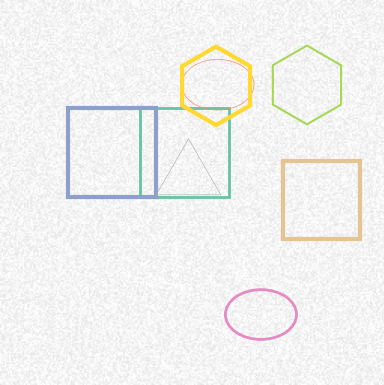[{"shape": "square", "thickness": 2, "radius": 0.58, "center": [0.48, 0.603]}, {"shape": "oval", "thickness": 0.5, "radius": 0.47, "center": [0.566, 0.78]}, {"shape": "square", "thickness": 3, "radius": 0.58, "center": [0.291, 0.603]}, {"shape": "oval", "thickness": 2, "radius": 0.46, "center": [0.678, 0.183]}, {"shape": "hexagon", "thickness": 1.5, "radius": 0.51, "center": [0.797, 0.779]}, {"shape": "hexagon", "thickness": 3, "radius": 0.51, "center": [0.561, 0.777]}, {"shape": "square", "thickness": 3, "radius": 0.5, "center": [0.835, 0.481]}, {"shape": "triangle", "thickness": 0.5, "radius": 0.48, "center": [0.49, 0.542]}]